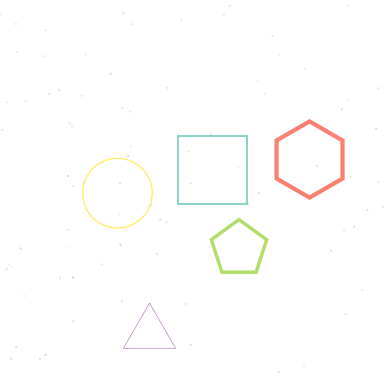[{"shape": "square", "thickness": 1.5, "radius": 0.44, "center": [0.552, 0.559]}, {"shape": "hexagon", "thickness": 3, "radius": 0.49, "center": [0.804, 0.586]}, {"shape": "pentagon", "thickness": 2.5, "radius": 0.38, "center": [0.621, 0.354]}, {"shape": "triangle", "thickness": 0.5, "radius": 0.39, "center": [0.388, 0.134]}, {"shape": "circle", "thickness": 1, "radius": 0.45, "center": [0.305, 0.498]}]